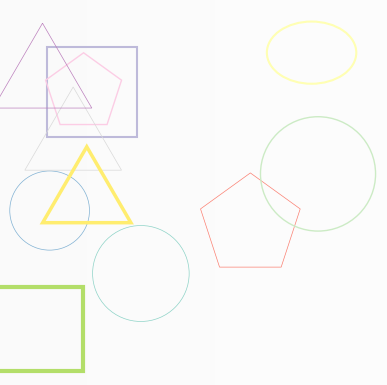[{"shape": "circle", "thickness": 0.5, "radius": 0.62, "center": [0.364, 0.29]}, {"shape": "oval", "thickness": 1.5, "radius": 0.58, "center": [0.804, 0.863]}, {"shape": "square", "thickness": 1.5, "radius": 0.58, "center": [0.238, 0.76]}, {"shape": "pentagon", "thickness": 0.5, "radius": 0.68, "center": [0.646, 0.416]}, {"shape": "circle", "thickness": 0.5, "radius": 0.51, "center": [0.128, 0.453]}, {"shape": "square", "thickness": 3, "radius": 0.54, "center": [0.104, 0.146]}, {"shape": "pentagon", "thickness": 1, "radius": 0.52, "center": [0.216, 0.76]}, {"shape": "triangle", "thickness": 0.5, "radius": 0.72, "center": [0.189, 0.63]}, {"shape": "triangle", "thickness": 0.5, "radius": 0.73, "center": [0.11, 0.793]}, {"shape": "circle", "thickness": 1, "radius": 0.74, "center": [0.821, 0.548]}, {"shape": "triangle", "thickness": 2.5, "radius": 0.66, "center": [0.224, 0.487]}]